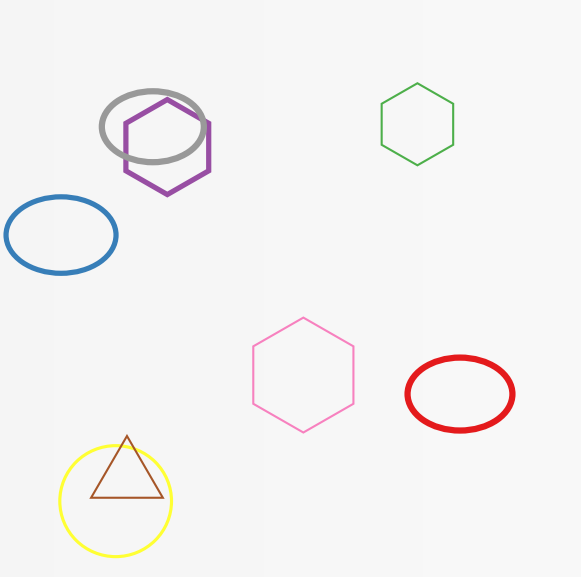[{"shape": "oval", "thickness": 3, "radius": 0.45, "center": [0.791, 0.317]}, {"shape": "oval", "thickness": 2.5, "radius": 0.47, "center": [0.105, 0.592]}, {"shape": "hexagon", "thickness": 1, "radius": 0.36, "center": [0.718, 0.784]}, {"shape": "hexagon", "thickness": 2.5, "radius": 0.41, "center": [0.288, 0.744]}, {"shape": "circle", "thickness": 1.5, "radius": 0.48, "center": [0.199, 0.131]}, {"shape": "triangle", "thickness": 1, "radius": 0.36, "center": [0.218, 0.173]}, {"shape": "hexagon", "thickness": 1, "radius": 0.5, "center": [0.522, 0.35]}, {"shape": "oval", "thickness": 3, "radius": 0.44, "center": [0.263, 0.78]}]